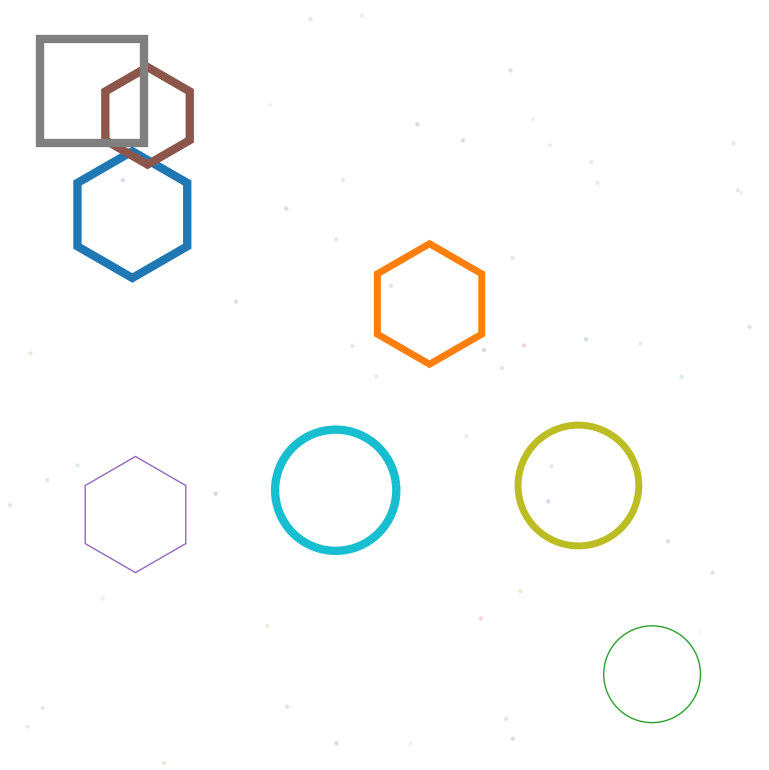[{"shape": "hexagon", "thickness": 3, "radius": 0.41, "center": [0.172, 0.721]}, {"shape": "hexagon", "thickness": 2.5, "radius": 0.39, "center": [0.558, 0.605]}, {"shape": "circle", "thickness": 0.5, "radius": 0.31, "center": [0.847, 0.124]}, {"shape": "hexagon", "thickness": 0.5, "radius": 0.38, "center": [0.176, 0.332]}, {"shape": "hexagon", "thickness": 3, "radius": 0.32, "center": [0.192, 0.85]}, {"shape": "square", "thickness": 3, "radius": 0.34, "center": [0.12, 0.881]}, {"shape": "circle", "thickness": 2.5, "radius": 0.39, "center": [0.751, 0.369]}, {"shape": "circle", "thickness": 3, "radius": 0.39, "center": [0.436, 0.363]}]